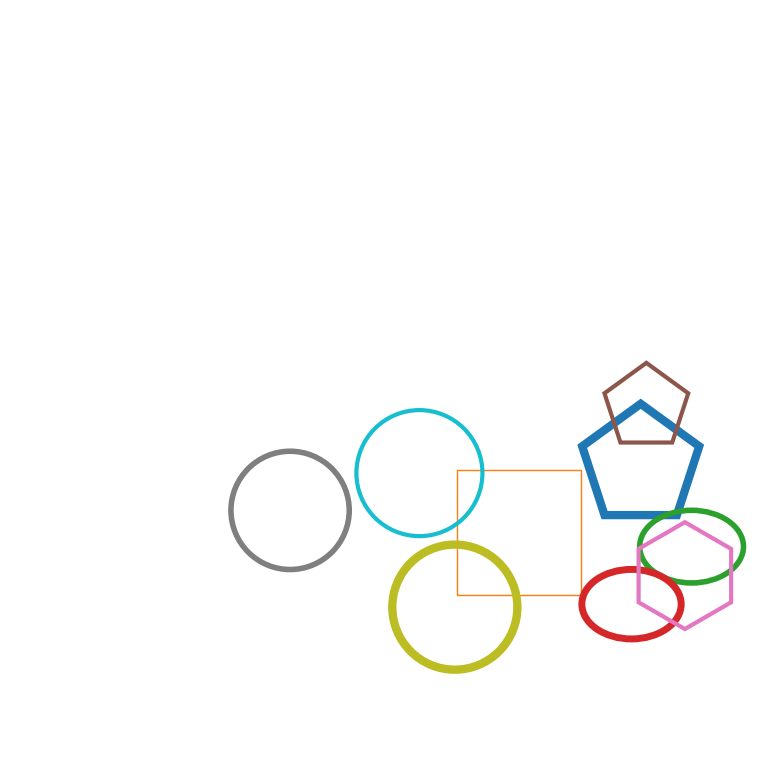[{"shape": "pentagon", "thickness": 3, "radius": 0.4, "center": [0.832, 0.396]}, {"shape": "square", "thickness": 0.5, "radius": 0.4, "center": [0.674, 0.309]}, {"shape": "oval", "thickness": 2, "radius": 0.34, "center": [0.898, 0.29]}, {"shape": "oval", "thickness": 2.5, "radius": 0.32, "center": [0.82, 0.215]}, {"shape": "pentagon", "thickness": 1.5, "radius": 0.29, "center": [0.839, 0.472]}, {"shape": "hexagon", "thickness": 1.5, "radius": 0.35, "center": [0.889, 0.252]}, {"shape": "circle", "thickness": 2, "radius": 0.38, "center": [0.377, 0.337]}, {"shape": "circle", "thickness": 3, "radius": 0.41, "center": [0.591, 0.212]}, {"shape": "circle", "thickness": 1.5, "radius": 0.41, "center": [0.545, 0.386]}]